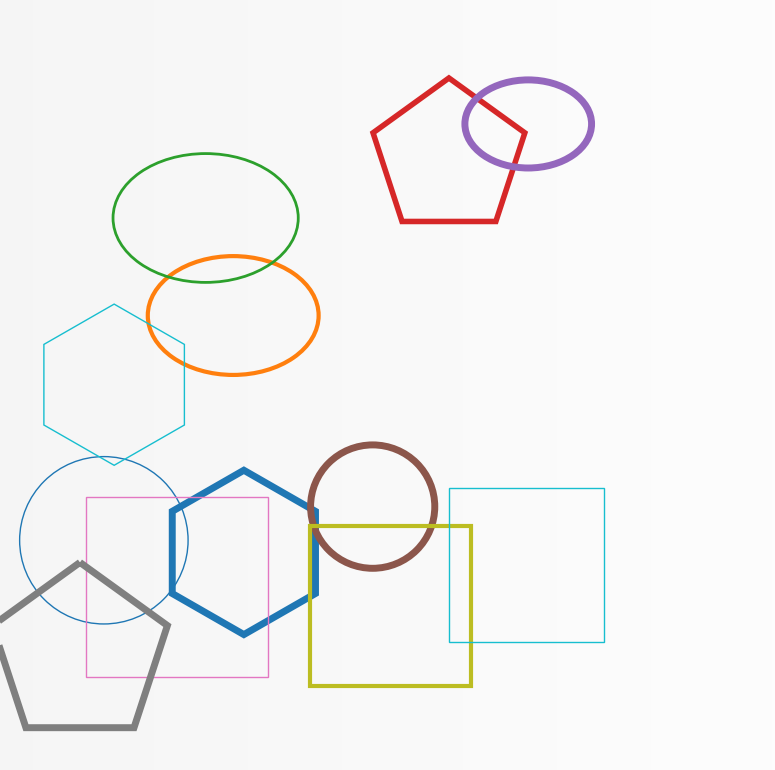[{"shape": "circle", "thickness": 0.5, "radius": 0.54, "center": [0.134, 0.298]}, {"shape": "hexagon", "thickness": 2.5, "radius": 0.53, "center": [0.315, 0.283]}, {"shape": "oval", "thickness": 1.5, "radius": 0.55, "center": [0.301, 0.59]}, {"shape": "oval", "thickness": 1, "radius": 0.6, "center": [0.265, 0.717]}, {"shape": "pentagon", "thickness": 2, "radius": 0.51, "center": [0.579, 0.796]}, {"shape": "oval", "thickness": 2.5, "radius": 0.41, "center": [0.682, 0.839]}, {"shape": "circle", "thickness": 2.5, "radius": 0.4, "center": [0.481, 0.342]}, {"shape": "square", "thickness": 0.5, "radius": 0.58, "center": [0.228, 0.237]}, {"shape": "pentagon", "thickness": 2.5, "radius": 0.59, "center": [0.103, 0.151]}, {"shape": "square", "thickness": 1.5, "radius": 0.52, "center": [0.504, 0.213]}, {"shape": "square", "thickness": 0.5, "radius": 0.5, "center": [0.68, 0.266]}, {"shape": "hexagon", "thickness": 0.5, "radius": 0.52, "center": [0.147, 0.5]}]